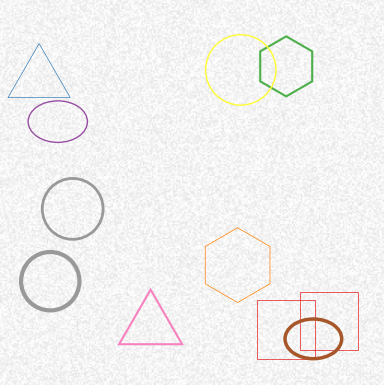[{"shape": "square", "thickness": 0.5, "radius": 0.38, "center": [0.854, 0.167]}, {"shape": "square", "thickness": 0.5, "radius": 0.38, "center": [0.743, 0.145]}, {"shape": "triangle", "thickness": 0.5, "radius": 0.47, "center": [0.102, 0.793]}, {"shape": "hexagon", "thickness": 1.5, "radius": 0.39, "center": [0.743, 0.828]}, {"shape": "oval", "thickness": 1, "radius": 0.38, "center": [0.15, 0.684]}, {"shape": "hexagon", "thickness": 0.5, "radius": 0.49, "center": [0.617, 0.311]}, {"shape": "circle", "thickness": 1, "radius": 0.46, "center": [0.625, 0.818]}, {"shape": "oval", "thickness": 2.5, "radius": 0.37, "center": [0.814, 0.12]}, {"shape": "triangle", "thickness": 1.5, "radius": 0.47, "center": [0.391, 0.153]}, {"shape": "circle", "thickness": 2, "radius": 0.4, "center": [0.189, 0.457]}, {"shape": "circle", "thickness": 3, "radius": 0.38, "center": [0.131, 0.27]}]